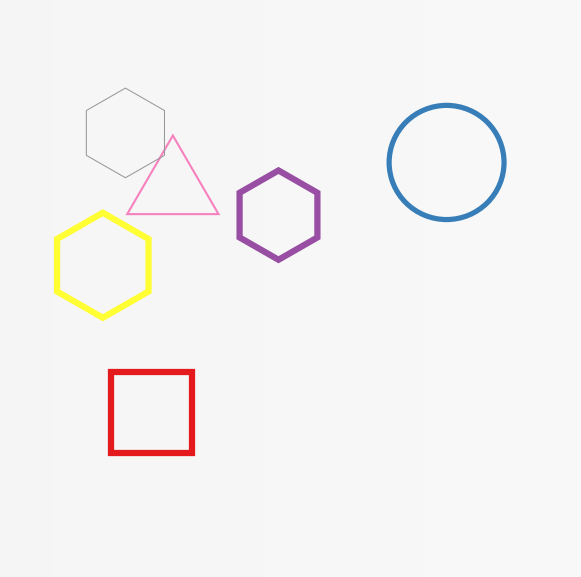[{"shape": "square", "thickness": 3, "radius": 0.35, "center": [0.26, 0.285]}, {"shape": "circle", "thickness": 2.5, "radius": 0.49, "center": [0.768, 0.718]}, {"shape": "hexagon", "thickness": 3, "radius": 0.39, "center": [0.479, 0.627]}, {"shape": "hexagon", "thickness": 3, "radius": 0.45, "center": [0.177, 0.54]}, {"shape": "triangle", "thickness": 1, "radius": 0.45, "center": [0.297, 0.674]}, {"shape": "hexagon", "thickness": 0.5, "radius": 0.39, "center": [0.216, 0.769]}]